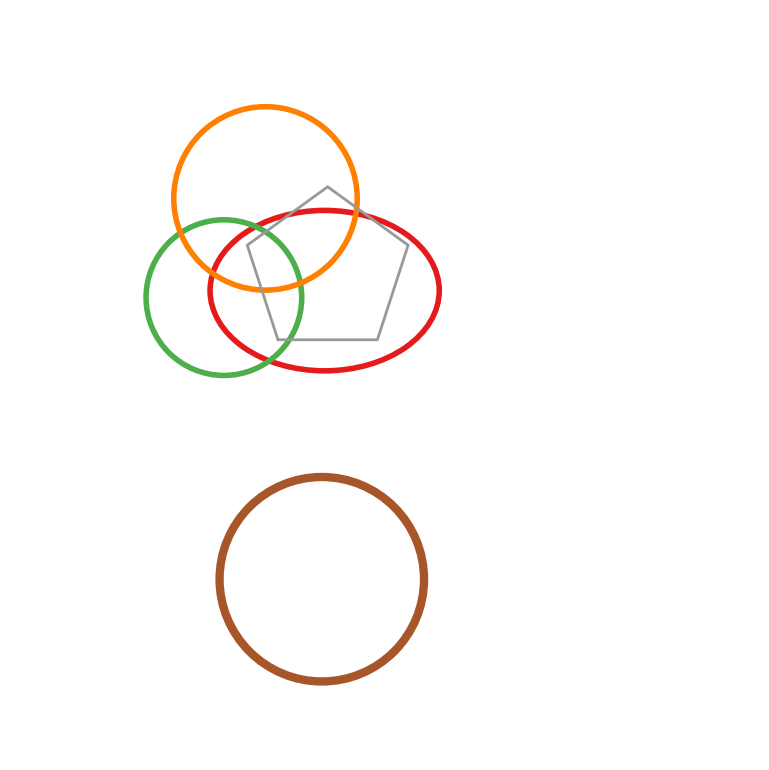[{"shape": "oval", "thickness": 2, "radius": 0.74, "center": [0.422, 0.623]}, {"shape": "circle", "thickness": 2, "radius": 0.51, "center": [0.291, 0.613]}, {"shape": "circle", "thickness": 2, "radius": 0.6, "center": [0.345, 0.742]}, {"shape": "circle", "thickness": 3, "radius": 0.66, "center": [0.418, 0.248]}, {"shape": "pentagon", "thickness": 1, "radius": 0.55, "center": [0.426, 0.648]}]